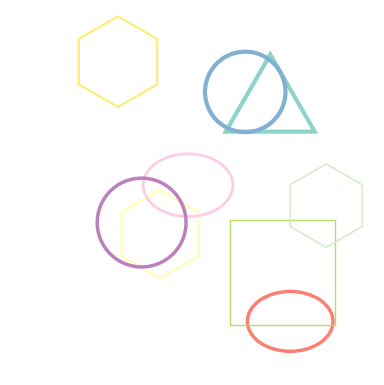[{"shape": "triangle", "thickness": 3, "radius": 0.67, "center": [0.702, 0.725]}, {"shape": "hexagon", "thickness": 1.5, "radius": 0.58, "center": [0.415, 0.392]}, {"shape": "oval", "thickness": 2.5, "radius": 0.56, "center": [0.754, 0.165]}, {"shape": "circle", "thickness": 3, "radius": 0.52, "center": [0.637, 0.761]}, {"shape": "square", "thickness": 1, "radius": 0.68, "center": [0.734, 0.292]}, {"shape": "oval", "thickness": 2, "radius": 0.58, "center": [0.488, 0.519]}, {"shape": "circle", "thickness": 2.5, "radius": 0.58, "center": [0.368, 0.422]}, {"shape": "hexagon", "thickness": 1, "radius": 0.54, "center": [0.847, 0.466]}, {"shape": "hexagon", "thickness": 1.5, "radius": 0.59, "center": [0.306, 0.84]}]